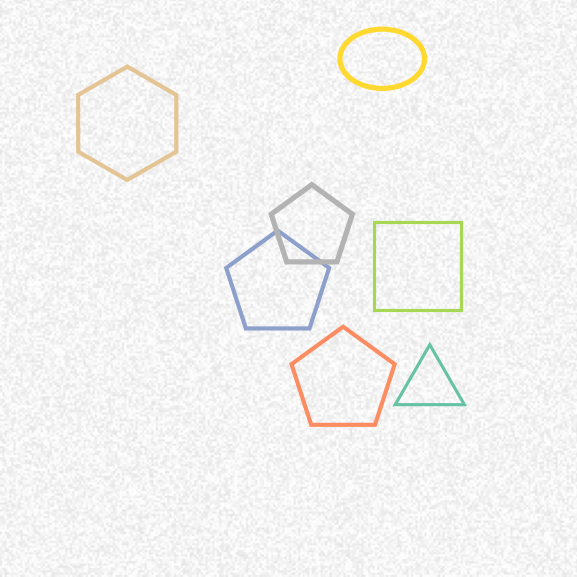[{"shape": "triangle", "thickness": 1.5, "radius": 0.35, "center": [0.744, 0.333]}, {"shape": "pentagon", "thickness": 2, "radius": 0.47, "center": [0.594, 0.339]}, {"shape": "pentagon", "thickness": 2, "radius": 0.47, "center": [0.481, 0.506]}, {"shape": "square", "thickness": 1.5, "radius": 0.38, "center": [0.723, 0.538]}, {"shape": "oval", "thickness": 2.5, "radius": 0.37, "center": [0.662, 0.897]}, {"shape": "hexagon", "thickness": 2, "radius": 0.49, "center": [0.22, 0.786]}, {"shape": "pentagon", "thickness": 2.5, "radius": 0.37, "center": [0.54, 0.605]}]